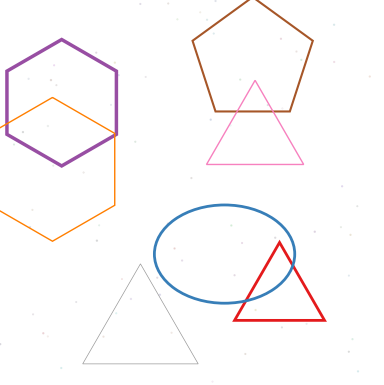[{"shape": "triangle", "thickness": 2, "radius": 0.67, "center": [0.726, 0.235]}, {"shape": "oval", "thickness": 2, "radius": 0.91, "center": [0.583, 0.34]}, {"shape": "hexagon", "thickness": 2.5, "radius": 0.82, "center": [0.16, 0.733]}, {"shape": "hexagon", "thickness": 1, "radius": 0.93, "center": [0.136, 0.56]}, {"shape": "pentagon", "thickness": 1.5, "radius": 0.82, "center": [0.656, 0.843]}, {"shape": "triangle", "thickness": 1, "radius": 0.73, "center": [0.663, 0.646]}, {"shape": "triangle", "thickness": 0.5, "radius": 0.87, "center": [0.365, 0.141]}]